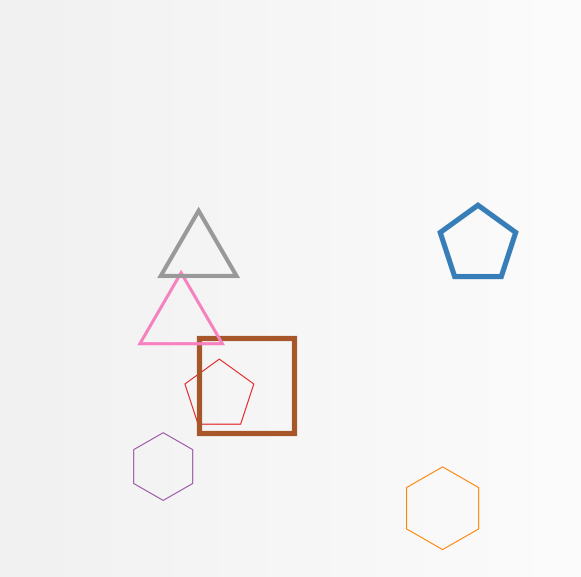[{"shape": "pentagon", "thickness": 0.5, "radius": 0.31, "center": [0.377, 0.315]}, {"shape": "pentagon", "thickness": 2.5, "radius": 0.34, "center": [0.822, 0.575]}, {"shape": "hexagon", "thickness": 0.5, "radius": 0.29, "center": [0.281, 0.191]}, {"shape": "hexagon", "thickness": 0.5, "radius": 0.36, "center": [0.761, 0.119]}, {"shape": "square", "thickness": 2.5, "radius": 0.41, "center": [0.424, 0.332]}, {"shape": "triangle", "thickness": 1.5, "radius": 0.41, "center": [0.312, 0.445]}, {"shape": "triangle", "thickness": 2, "radius": 0.38, "center": [0.342, 0.559]}]